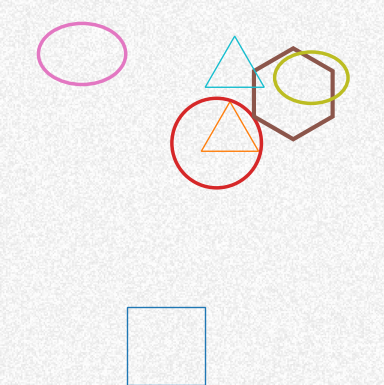[{"shape": "square", "thickness": 1, "radius": 0.51, "center": [0.43, 0.101]}, {"shape": "triangle", "thickness": 1, "radius": 0.43, "center": [0.597, 0.65]}, {"shape": "circle", "thickness": 2.5, "radius": 0.58, "center": [0.563, 0.628]}, {"shape": "hexagon", "thickness": 3, "radius": 0.59, "center": [0.762, 0.756]}, {"shape": "oval", "thickness": 2.5, "radius": 0.57, "center": [0.213, 0.86]}, {"shape": "oval", "thickness": 2.5, "radius": 0.48, "center": [0.809, 0.798]}, {"shape": "triangle", "thickness": 1, "radius": 0.44, "center": [0.61, 0.818]}]